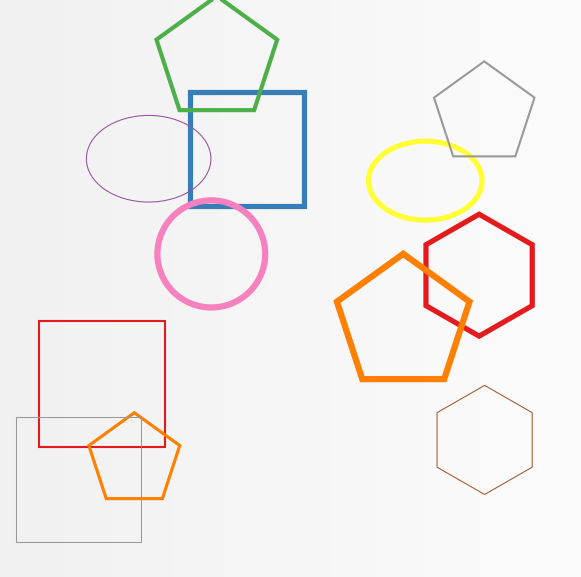[{"shape": "square", "thickness": 1, "radius": 0.54, "center": [0.175, 0.334]}, {"shape": "hexagon", "thickness": 2.5, "radius": 0.53, "center": [0.824, 0.523]}, {"shape": "square", "thickness": 2.5, "radius": 0.49, "center": [0.425, 0.741]}, {"shape": "pentagon", "thickness": 2, "radius": 0.55, "center": [0.373, 0.897]}, {"shape": "oval", "thickness": 0.5, "radius": 0.54, "center": [0.256, 0.724]}, {"shape": "pentagon", "thickness": 3, "radius": 0.6, "center": [0.694, 0.44]}, {"shape": "pentagon", "thickness": 1.5, "radius": 0.41, "center": [0.231, 0.202]}, {"shape": "oval", "thickness": 2.5, "radius": 0.49, "center": [0.732, 0.686]}, {"shape": "hexagon", "thickness": 0.5, "radius": 0.47, "center": [0.834, 0.237]}, {"shape": "circle", "thickness": 3, "radius": 0.46, "center": [0.364, 0.559]}, {"shape": "pentagon", "thickness": 1, "radius": 0.45, "center": [0.833, 0.802]}, {"shape": "square", "thickness": 0.5, "radius": 0.54, "center": [0.135, 0.168]}]